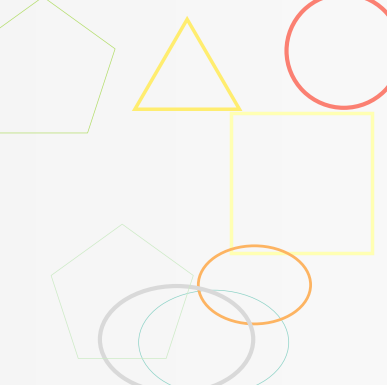[{"shape": "oval", "thickness": 0.5, "radius": 0.97, "center": [0.551, 0.111]}, {"shape": "square", "thickness": 2.5, "radius": 0.91, "center": [0.778, 0.525]}, {"shape": "circle", "thickness": 3, "radius": 0.74, "center": [0.887, 0.868]}, {"shape": "oval", "thickness": 2, "radius": 0.72, "center": [0.657, 0.26]}, {"shape": "pentagon", "thickness": 0.5, "radius": 0.98, "center": [0.111, 0.813]}, {"shape": "oval", "thickness": 3, "radius": 0.99, "center": [0.456, 0.119]}, {"shape": "pentagon", "thickness": 0.5, "radius": 0.96, "center": [0.315, 0.225]}, {"shape": "triangle", "thickness": 2.5, "radius": 0.78, "center": [0.483, 0.794]}]